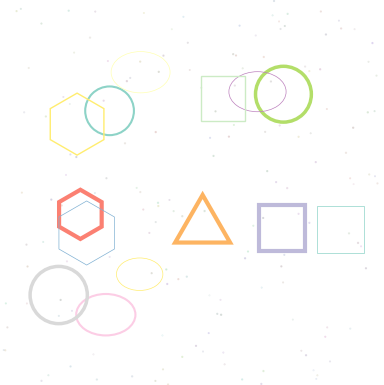[{"shape": "square", "thickness": 0.5, "radius": 0.3, "center": [0.885, 0.404]}, {"shape": "circle", "thickness": 1.5, "radius": 0.32, "center": [0.285, 0.712]}, {"shape": "oval", "thickness": 0.5, "radius": 0.38, "center": [0.365, 0.812]}, {"shape": "square", "thickness": 3, "radius": 0.3, "center": [0.732, 0.408]}, {"shape": "hexagon", "thickness": 3, "radius": 0.32, "center": [0.209, 0.443]}, {"shape": "hexagon", "thickness": 0.5, "radius": 0.42, "center": [0.225, 0.395]}, {"shape": "triangle", "thickness": 3, "radius": 0.41, "center": [0.526, 0.411]}, {"shape": "circle", "thickness": 2.5, "radius": 0.36, "center": [0.736, 0.755]}, {"shape": "oval", "thickness": 1.5, "radius": 0.38, "center": [0.275, 0.183]}, {"shape": "circle", "thickness": 2.5, "radius": 0.37, "center": [0.153, 0.234]}, {"shape": "oval", "thickness": 0.5, "radius": 0.37, "center": [0.669, 0.762]}, {"shape": "square", "thickness": 1, "radius": 0.29, "center": [0.579, 0.743]}, {"shape": "hexagon", "thickness": 1, "radius": 0.4, "center": [0.2, 0.678]}, {"shape": "oval", "thickness": 0.5, "radius": 0.3, "center": [0.363, 0.288]}]